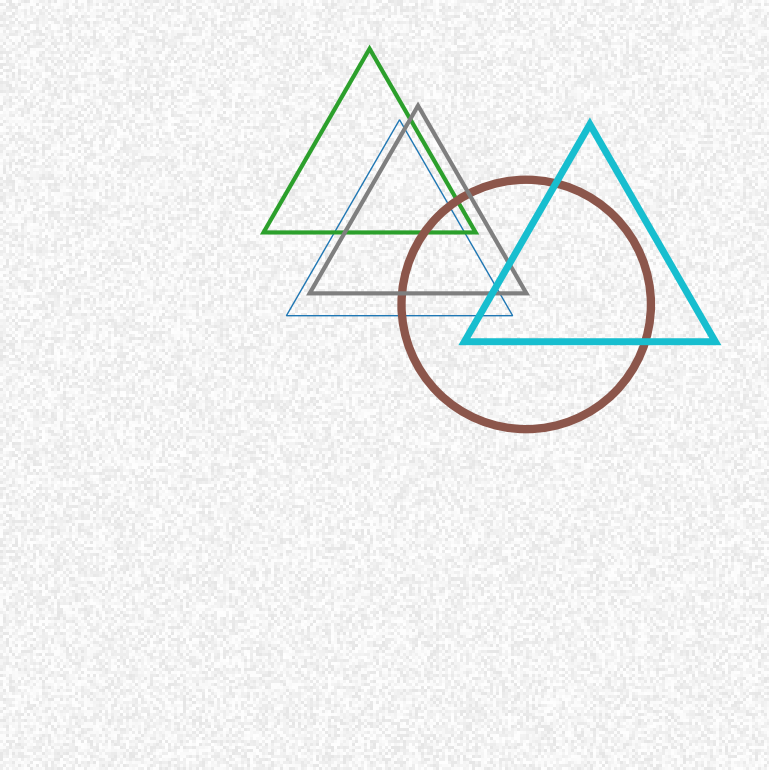[{"shape": "triangle", "thickness": 0.5, "radius": 0.85, "center": [0.519, 0.675]}, {"shape": "triangle", "thickness": 1.5, "radius": 0.8, "center": [0.48, 0.778]}, {"shape": "circle", "thickness": 3, "radius": 0.81, "center": [0.683, 0.605]}, {"shape": "triangle", "thickness": 1.5, "radius": 0.81, "center": [0.543, 0.7]}, {"shape": "triangle", "thickness": 2.5, "radius": 0.94, "center": [0.766, 0.65]}]